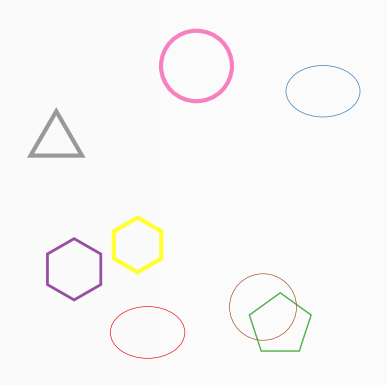[{"shape": "oval", "thickness": 0.5, "radius": 0.48, "center": [0.381, 0.137]}, {"shape": "oval", "thickness": 0.5, "radius": 0.48, "center": [0.834, 0.763]}, {"shape": "pentagon", "thickness": 1, "radius": 0.42, "center": [0.723, 0.156]}, {"shape": "hexagon", "thickness": 2, "radius": 0.4, "center": [0.191, 0.301]}, {"shape": "hexagon", "thickness": 3, "radius": 0.35, "center": [0.355, 0.364]}, {"shape": "circle", "thickness": 0.5, "radius": 0.43, "center": [0.679, 0.203]}, {"shape": "circle", "thickness": 3, "radius": 0.46, "center": [0.507, 0.829]}, {"shape": "triangle", "thickness": 3, "radius": 0.38, "center": [0.145, 0.634]}]